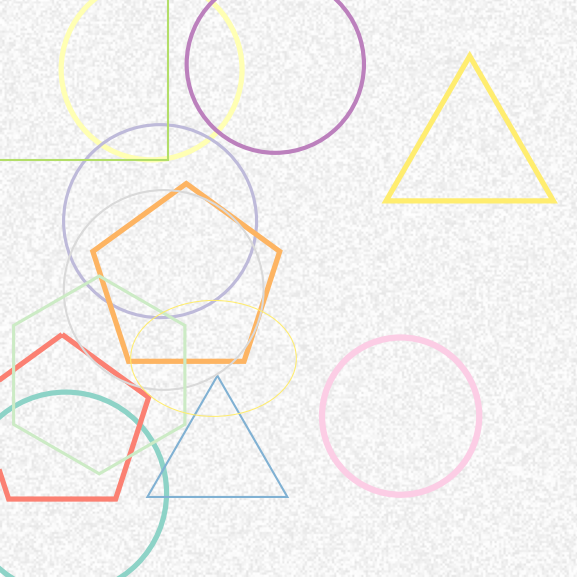[{"shape": "circle", "thickness": 2.5, "radius": 0.87, "center": [0.114, 0.146]}, {"shape": "circle", "thickness": 2.5, "radius": 0.78, "center": [0.263, 0.879]}, {"shape": "circle", "thickness": 1.5, "radius": 0.84, "center": [0.277, 0.616]}, {"shape": "pentagon", "thickness": 2.5, "radius": 0.79, "center": [0.108, 0.262]}, {"shape": "triangle", "thickness": 1, "radius": 0.7, "center": [0.376, 0.209]}, {"shape": "pentagon", "thickness": 2.5, "radius": 0.85, "center": [0.323, 0.511]}, {"shape": "square", "thickness": 1, "radius": 0.74, "center": [0.143, 0.87]}, {"shape": "circle", "thickness": 3, "radius": 0.68, "center": [0.694, 0.279]}, {"shape": "circle", "thickness": 1, "radius": 0.86, "center": [0.283, 0.497]}, {"shape": "circle", "thickness": 2, "radius": 0.77, "center": [0.477, 0.888]}, {"shape": "hexagon", "thickness": 1.5, "radius": 0.86, "center": [0.172, 0.35]}, {"shape": "oval", "thickness": 0.5, "radius": 0.72, "center": [0.37, 0.379]}, {"shape": "triangle", "thickness": 2.5, "radius": 0.84, "center": [0.813, 0.735]}]